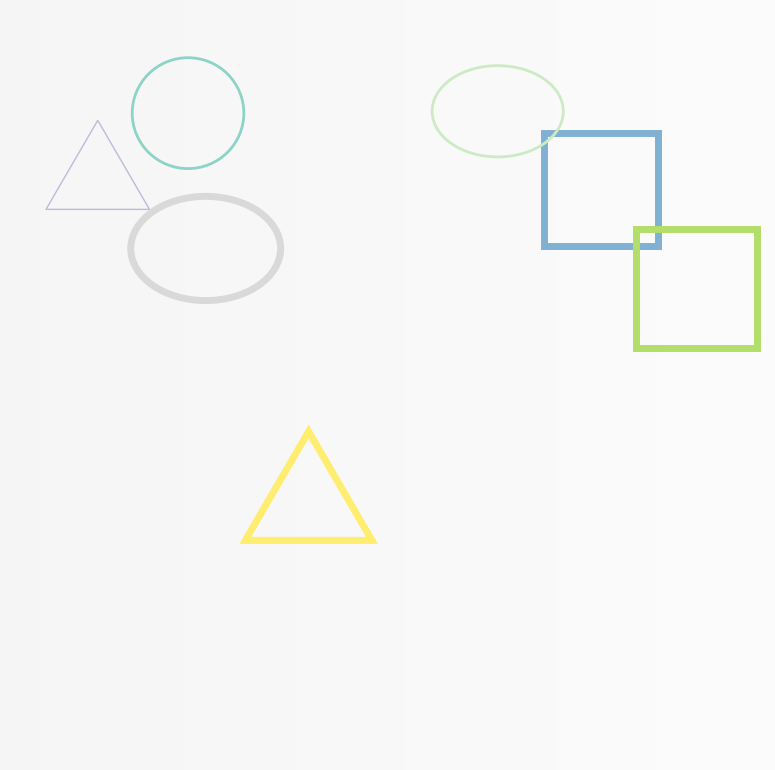[{"shape": "circle", "thickness": 1, "radius": 0.36, "center": [0.243, 0.853]}, {"shape": "triangle", "thickness": 0.5, "radius": 0.39, "center": [0.126, 0.767]}, {"shape": "square", "thickness": 2.5, "radius": 0.37, "center": [0.776, 0.754]}, {"shape": "square", "thickness": 2.5, "radius": 0.39, "center": [0.899, 0.625]}, {"shape": "oval", "thickness": 2.5, "radius": 0.48, "center": [0.265, 0.677]}, {"shape": "oval", "thickness": 1, "radius": 0.42, "center": [0.642, 0.855]}, {"shape": "triangle", "thickness": 2.5, "radius": 0.47, "center": [0.398, 0.345]}]